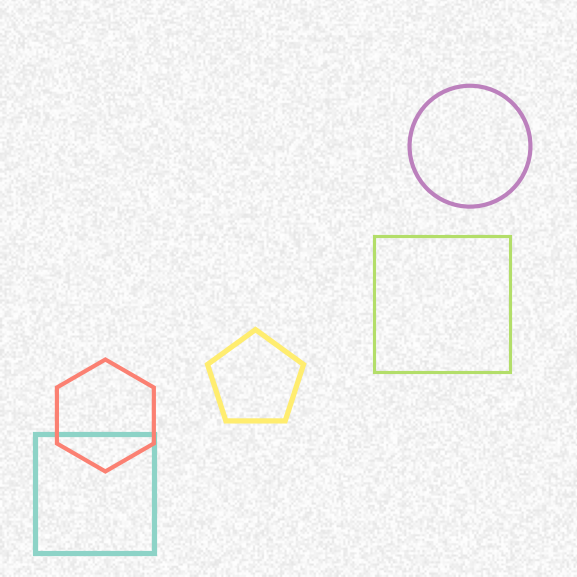[{"shape": "square", "thickness": 2.5, "radius": 0.51, "center": [0.164, 0.145]}, {"shape": "hexagon", "thickness": 2, "radius": 0.48, "center": [0.182, 0.28]}, {"shape": "square", "thickness": 1.5, "radius": 0.59, "center": [0.766, 0.473]}, {"shape": "circle", "thickness": 2, "radius": 0.52, "center": [0.814, 0.746]}, {"shape": "pentagon", "thickness": 2.5, "radius": 0.44, "center": [0.442, 0.341]}]